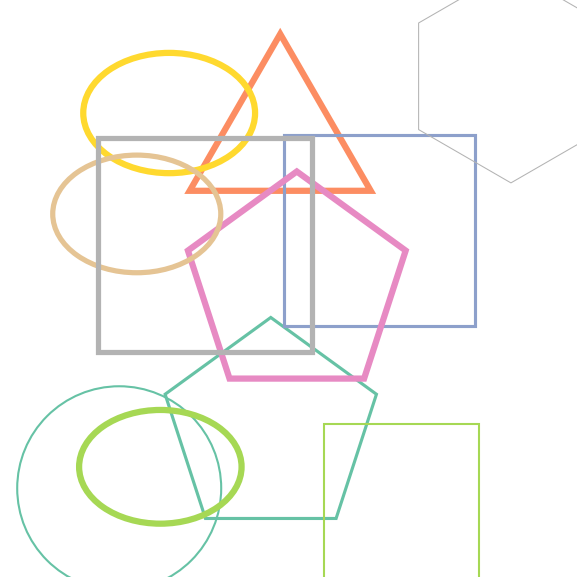[{"shape": "pentagon", "thickness": 1.5, "radius": 0.96, "center": [0.469, 0.257]}, {"shape": "circle", "thickness": 1, "radius": 0.88, "center": [0.206, 0.154]}, {"shape": "triangle", "thickness": 3, "radius": 0.9, "center": [0.485, 0.759]}, {"shape": "square", "thickness": 1.5, "radius": 0.83, "center": [0.657, 0.6]}, {"shape": "pentagon", "thickness": 3, "radius": 0.99, "center": [0.514, 0.504]}, {"shape": "oval", "thickness": 3, "radius": 0.7, "center": [0.278, 0.191]}, {"shape": "square", "thickness": 1, "radius": 0.67, "center": [0.695, 0.132]}, {"shape": "oval", "thickness": 3, "radius": 0.74, "center": [0.293, 0.803]}, {"shape": "oval", "thickness": 2.5, "radius": 0.73, "center": [0.237, 0.629]}, {"shape": "square", "thickness": 2.5, "radius": 0.93, "center": [0.355, 0.575]}, {"shape": "hexagon", "thickness": 0.5, "radius": 0.92, "center": [0.885, 0.867]}]